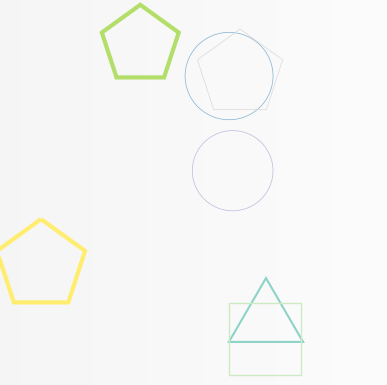[{"shape": "triangle", "thickness": 1.5, "radius": 0.55, "center": [0.686, 0.167]}, {"shape": "circle", "thickness": 0.5, "radius": 0.52, "center": [0.6, 0.557]}, {"shape": "circle", "thickness": 0.5, "radius": 0.57, "center": [0.591, 0.802]}, {"shape": "pentagon", "thickness": 3, "radius": 0.52, "center": [0.362, 0.883]}, {"shape": "pentagon", "thickness": 0.5, "radius": 0.58, "center": [0.619, 0.809]}, {"shape": "square", "thickness": 1, "radius": 0.47, "center": [0.684, 0.119]}, {"shape": "pentagon", "thickness": 3, "radius": 0.6, "center": [0.106, 0.311]}]